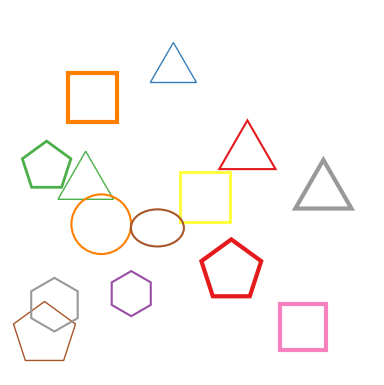[{"shape": "pentagon", "thickness": 3, "radius": 0.41, "center": [0.601, 0.296]}, {"shape": "triangle", "thickness": 1.5, "radius": 0.42, "center": [0.643, 0.603]}, {"shape": "triangle", "thickness": 1, "radius": 0.35, "center": [0.45, 0.82]}, {"shape": "pentagon", "thickness": 2, "radius": 0.33, "center": [0.121, 0.567]}, {"shape": "triangle", "thickness": 1, "radius": 0.42, "center": [0.223, 0.524]}, {"shape": "hexagon", "thickness": 1.5, "radius": 0.29, "center": [0.341, 0.237]}, {"shape": "square", "thickness": 3, "radius": 0.32, "center": [0.24, 0.747]}, {"shape": "circle", "thickness": 1.5, "radius": 0.39, "center": [0.263, 0.418]}, {"shape": "square", "thickness": 2, "radius": 0.32, "center": [0.533, 0.488]}, {"shape": "pentagon", "thickness": 1, "radius": 0.42, "center": [0.116, 0.132]}, {"shape": "oval", "thickness": 1.5, "radius": 0.34, "center": [0.409, 0.408]}, {"shape": "square", "thickness": 3, "radius": 0.3, "center": [0.786, 0.151]}, {"shape": "triangle", "thickness": 3, "radius": 0.42, "center": [0.84, 0.5]}, {"shape": "hexagon", "thickness": 1.5, "radius": 0.35, "center": [0.141, 0.209]}]